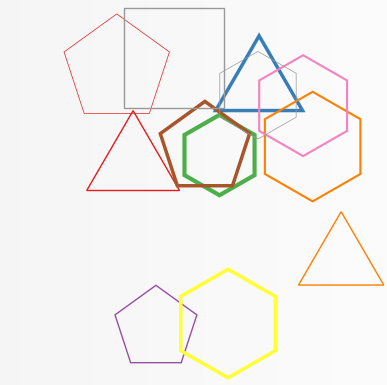[{"shape": "pentagon", "thickness": 0.5, "radius": 0.71, "center": [0.301, 0.821]}, {"shape": "triangle", "thickness": 1, "radius": 0.69, "center": [0.343, 0.574]}, {"shape": "triangle", "thickness": 2.5, "radius": 0.65, "center": [0.669, 0.778]}, {"shape": "hexagon", "thickness": 3, "radius": 0.52, "center": [0.567, 0.597]}, {"shape": "pentagon", "thickness": 1, "radius": 0.56, "center": [0.402, 0.148]}, {"shape": "hexagon", "thickness": 1.5, "radius": 0.71, "center": [0.807, 0.619]}, {"shape": "triangle", "thickness": 1, "radius": 0.64, "center": [0.88, 0.323]}, {"shape": "hexagon", "thickness": 2.5, "radius": 0.7, "center": [0.588, 0.16]}, {"shape": "pentagon", "thickness": 2.5, "radius": 0.61, "center": [0.529, 0.616]}, {"shape": "hexagon", "thickness": 1.5, "radius": 0.65, "center": [0.782, 0.726]}, {"shape": "square", "thickness": 1, "radius": 0.65, "center": [0.449, 0.85]}, {"shape": "hexagon", "thickness": 0.5, "radius": 0.57, "center": [0.666, 0.753]}]